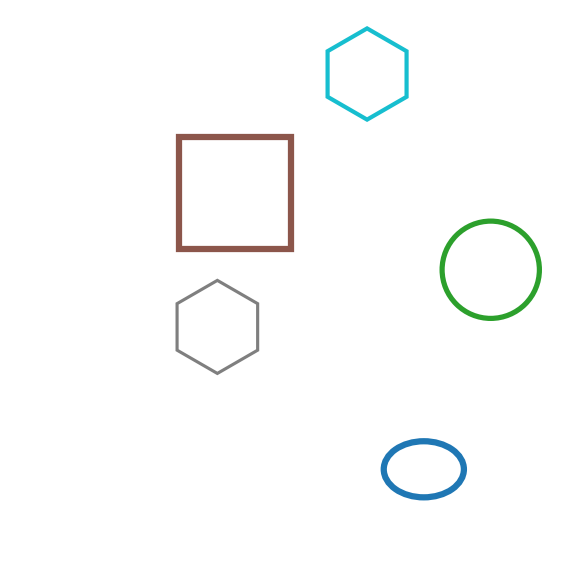[{"shape": "oval", "thickness": 3, "radius": 0.35, "center": [0.734, 0.187]}, {"shape": "circle", "thickness": 2.5, "radius": 0.42, "center": [0.85, 0.532]}, {"shape": "square", "thickness": 3, "radius": 0.48, "center": [0.407, 0.665]}, {"shape": "hexagon", "thickness": 1.5, "radius": 0.4, "center": [0.376, 0.433]}, {"shape": "hexagon", "thickness": 2, "radius": 0.39, "center": [0.636, 0.871]}]